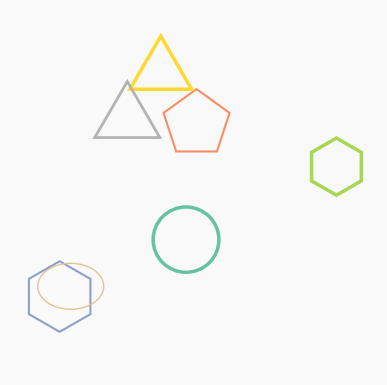[{"shape": "circle", "thickness": 2.5, "radius": 0.42, "center": [0.48, 0.378]}, {"shape": "pentagon", "thickness": 1.5, "radius": 0.45, "center": [0.507, 0.679]}, {"shape": "hexagon", "thickness": 1.5, "radius": 0.46, "center": [0.154, 0.23]}, {"shape": "hexagon", "thickness": 2.5, "radius": 0.37, "center": [0.868, 0.567]}, {"shape": "triangle", "thickness": 2.5, "radius": 0.46, "center": [0.415, 0.814]}, {"shape": "oval", "thickness": 1, "radius": 0.43, "center": [0.183, 0.256]}, {"shape": "triangle", "thickness": 2, "radius": 0.48, "center": [0.329, 0.691]}]